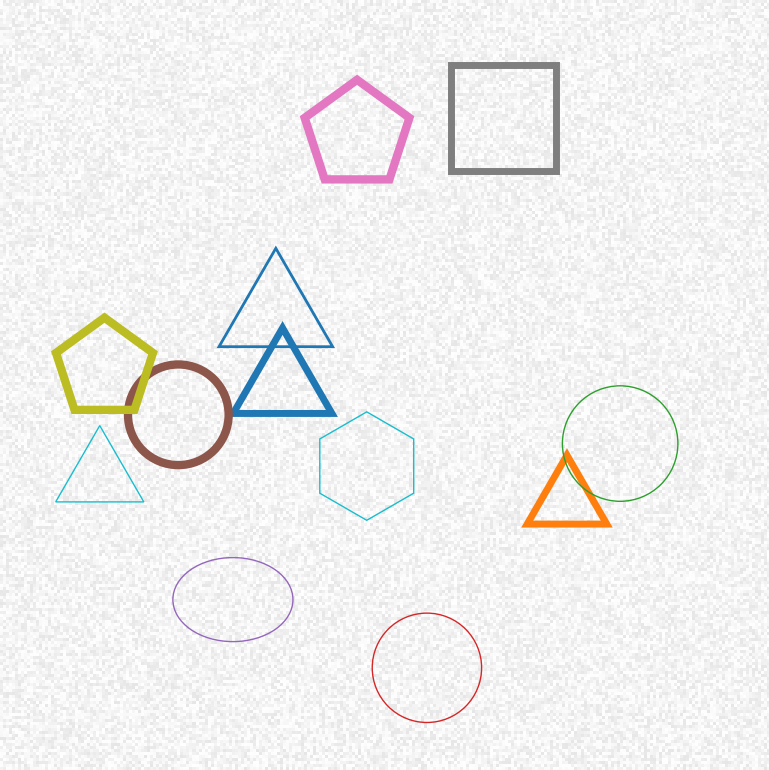[{"shape": "triangle", "thickness": 1, "radius": 0.43, "center": [0.358, 0.592]}, {"shape": "triangle", "thickness": 2.5, "radius": 0.37, "center": [0.367, 0.5]}, {"shape": "triangle", "thickness": 2.5, "radius": 0.3, "center": [0.736, 0.349]}, {"shape": "circle", "thickness": 0.5, "radius": 0.37, "center": [0.805, 0.424]}, {"shape": "circle", "thickness": 0.5, "radius": 0.36, "center": [0.554, 0.133]}, {"shape": "oval", "thickness": 0.5, "radius": 0.39, "center": [0.302, 0.221]}, {"shape": "circle", "thickness": 3, "radius": 0.33, "center": [0.232, 0.461]}, {"shape": "pentagon", "thickness": 3, "radius": 0.36, "center": [0.464, 0.825]}, {"shape": "square", "thickness": 2.5, "radius": 0.34, "center": [0.654, 0.847]}, {"shape": "pentagon", "thickness": 3, "radius": 0.33, "center": [0.136, 0.521]}, {"shape": "triangle", "thickness": 0.5, "radius": 0.33, "center": [0.13, 0.381]}, {"shape": "hexagon", "thickness": 0.5, "radius": 0.35, "center": [0.476, 0.395]}]